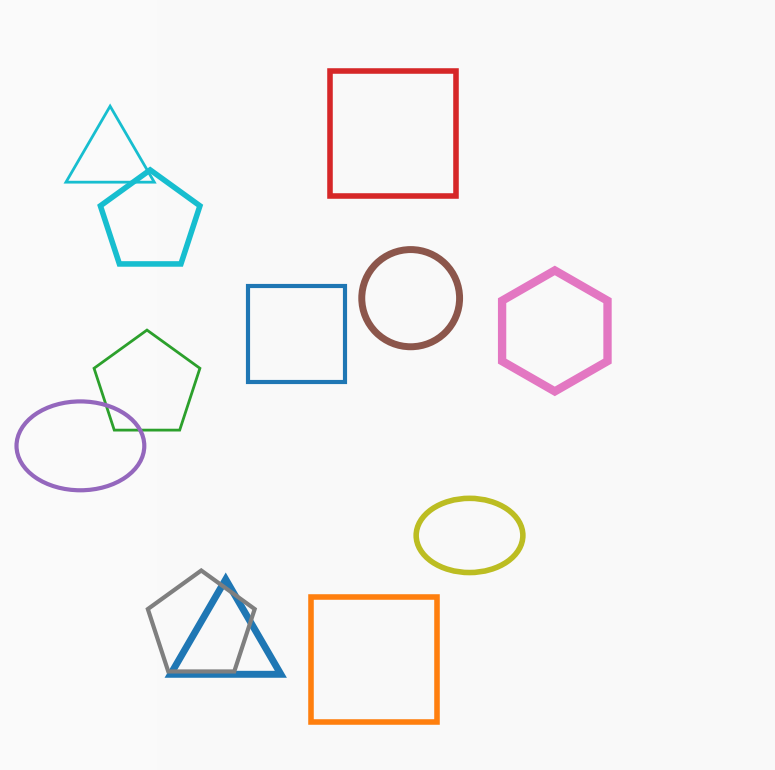[{"shape": "triangle", "thickness": 2.5, "radius": 0.41, "center": [0.291, 0.165]}, {"shape": "square", "thickness": 1.5, "radius": 0.31, "center": [0.382, 0.566]}, {"shape": "square", "thickness": 2, "radius": 0.41, "center": [0.483, 0.144]}, {"shape": "pentagon", "thickness": 1, "radius": 0.36, "center": [0.19, 0.5]}, {"shape": "square", "thickness": 2, "radius": 0.41, "center": [0.507, 0.827]}, {"shape": "oval", "thickness": 1.5, "radius": 0.41, "center": [0.104, 0.421]}, {"shape": "circle", "thickness": 2.5, "radius": 0.32, "center": [0.53, 0.613]}, {"shape": "hexagon", "thickness": 3, "radius": 0.39, "center": [0.716, 0.57]}, {"shape": "pentagon", "thickness": 1.5, "radius": 0.36, "center": [0.26, 0.187]}, {"shape": "oval", "thickness": 2, "radius": 0.34, "center": [0.606, 0.305]}, {"shape": "triangle", "thickness": 1, "radius": 0.33, "center": [0.142, 0.796]}, {"shape": "pentagon", "thickness": 2, "radius": 0.34, "center": [0.194, 0.712]}]